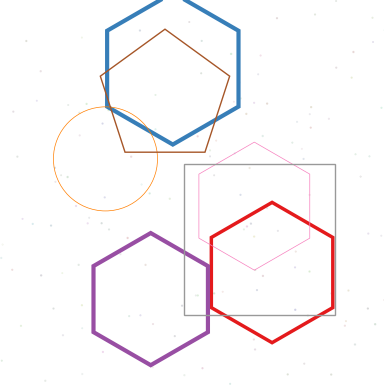[{"shape": "hexagon", "thickness": 2.5, "radius": 0.91, "center": [0.707, 0.292]}, {"shape": "hexagon", "thickness": 3, "radius": 0.99, "center": [0.449, 0.822]}, {"shape": "hexagon", "thickness": 3, "radius": 0.86, "center": [0.391, 0.223]}, {"shape": "circle", "thickness": 0.5, "radius": 0.68, "center": [0.274, 0.587]}, {"shape": "pentagon", "thickness": 1, "radius": 0.88, "center": [0.429, 0.748]}, {"shape": "hexagon", "thickness": 0.5, "radius": 0.83, "center": [0.661, 0.465]}, {"shape": "square", "thickness": 1, "radius": 0.99, "center": [0.674, 0.378]}]